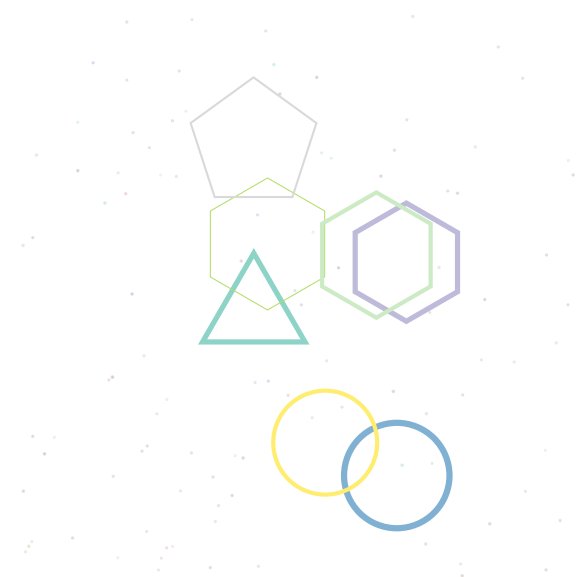[{"shape": "triangle", "thickness": 2.5, "radius": 0.51, "center": [0.439, 0.458]}, {"shape": "hexagon", "thickness": 2.5, "radius": 0.51, "center": [0.704, 0.545]}, {"shape": "circle", "thickness": 3, "radius": 0.46, "center": [0.687, 0.176]}, {"shape": "hexagon", "thickness": 0.5, "radius": 0.57, "center": [0.463, 0.577]}, {"shape": "pentagon", "thickness": 1, "radius": 0.57, "center": [0.439, 0.751]}, {"shape": "hexagon", "thickness": 2, "radius": 0.54, "center": [0.652, 0.557]}, {"shape": "circle", "thickness": 2, "radius": 0.45, "center": [0.563, 0.233]}]